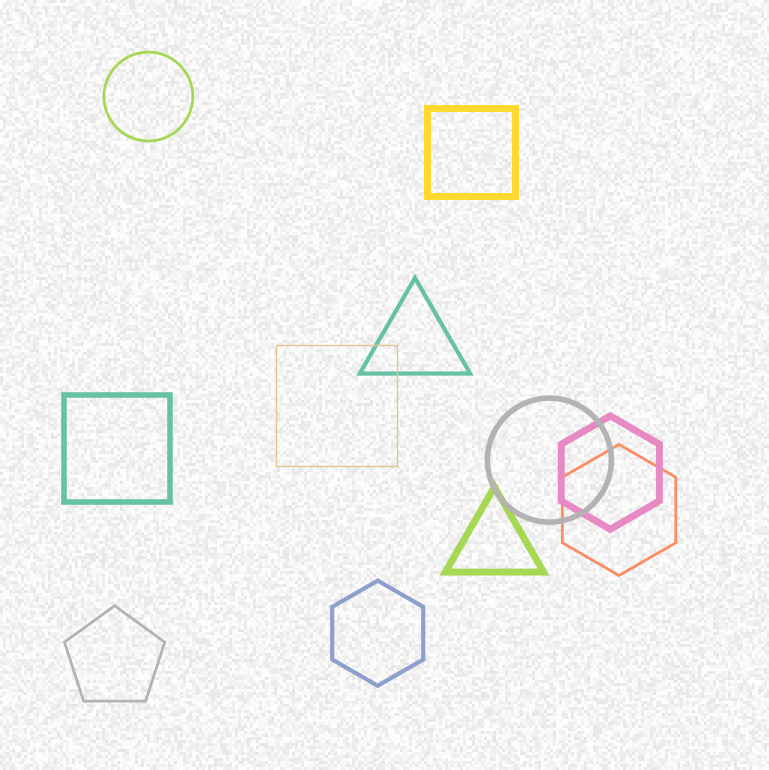[{"shape": "square", "thickness": 2, "radius": 0.35, "center": [0.152, 0.418]}, {"shape": "triangle", "thickness": 1.5, "radius": 0.41, "center": [0.539, 0.556]}, {"shape": "hexagon", "thickness": 1, "radius": 0.43, "center": [0.804, 0.338]}, {"shape": "hexagon", "thickness": 1.5, "radius": 0.34, "center": [0.491, 0.178]}, {"shape": "hexagon", "thickness": 2.5, "radius": 0.37, "center": [0.793, 0.386]}, {"shape": "circle", "thickness": 1, "radius": 0.29, "center": [0.193, 0.875]}, {"shape": "triangle", "thickness": 2.5, "radius": 0.37, "center": [0.642, 0.294]}, {"shape": "square", "thickness": 2.5, "radius": 0.29, "center": [0.611, 0.802]}, {"shape": "square", "thickness": 0.5, "radius": 0.39, "center": [0.437, 0.473]}, {"shape": "circle", "thickness": 2, "radius": 0.4, "center": [0.714, 0.402]}, {"shape": "pentagon", "thickness": 1, "radius": 0.34, "center": [0.149, 0.145]}]